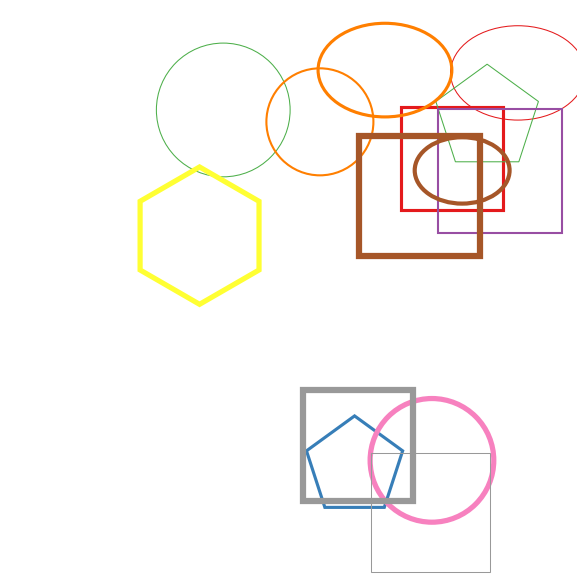[{"shape": "square", "thickness": 1.5, "radius": 0.44, "center": [0.783, 0.724]}, {"shape": "oval", "thickness": 0.5, "radius": 0.58, "center": [0.897, 0.873]}, {"shape": "pentagon", "thickness": 1.5, "radius": 0.44, "center": [0.614, 0.191]}, {"shape": "pentagon", "thickness": 0.5, "radius": 0.47, "center": [0.844, 0.795]}, {"shape": "circle", "thickness": 0.5, "radius": 0.58, "center": [0.387, 0.809]}, {"shape": "square", "thickness": 1, "radius": 0.54, "center": [0.866, 0.703]}, {"shape": "oval", "thickness": 1.5, "radius": 0.58, "center": [0.667, 0.878]}, {"shape": "circle", "thickness": 1, "radius": 0.46, "center": [0.554, 0.788]}, {"shape": "hexagon", "thickness": 2.5, "radius": 0.59, "center": [0.346, 0.591]}, {"shape": "oval", "thickness": 2, "radius": 0.41, "center": [0.8, 0.704]}, {"shape": "square", "thickness": 3, "radius": 0.52, "center": [0.726, 0.659]}, {"shape": "circle", "thickness": 2.5, "radius": 0.54, "center": [0.748, 0.202]}, {"shape": "square", "thickness": 3, "radius": 0.48, "center": [0.62, 0.227]}, {"shape": "square", "thickness": 0.5, "radius": 0.52, "center": [0.746, 0.112]}]